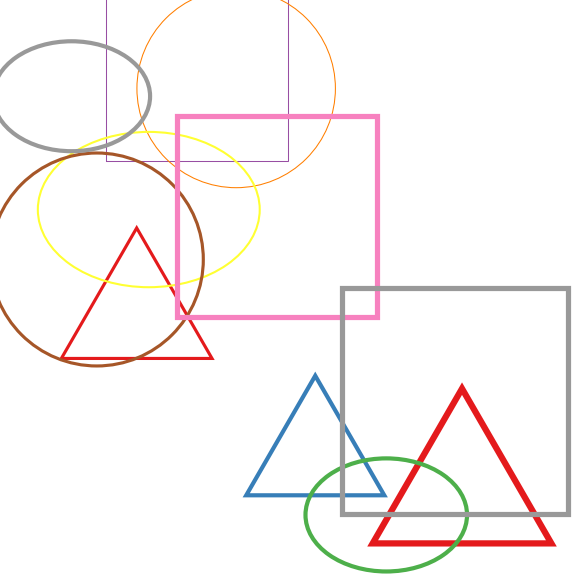[{"shape": "triangle", "thickness": 3, "radius": 0.89, "center": [0.8, 0.148]}, {"shape": "triangle", "thickness": 1.5, "radius": 0.75, "center": [0.237, 0.454]}, {"shape": "triangle", "thickness": 2, "radius": 0.69, "center": [0.546, 0.21]}, {"shape": "oval", "thickness": 2, "radius": 0.7, "center": [0.669, 0.107]}, {"shape": "square", "thickness": 0.5, "radius": 0.79, "center": [0.34, 0.879]}, {"shape": "circle", "thickness": 0.5, "radius": 0.86, "center": [0.409, 0.846]}, {"shape": "oval", "thickness": 1, "radius": 0.96, "center": [0.258, 0.636]}, {"shape": "circle", "thickness": 1.5, "radius": 0.92, "center": [0.168, 0.55]}, {"shape": "square", "thickness": 2.5, "radius": 0.87, "center": [0.48, 0.624]}, {"shape": "square", "thickness": 2.5, "radius": 0.98, "center": [0.788, 0.305]}, {"shape": "oval", "thickness": 2, "radius": 0.68, "center": [0.124, 0.832]}]